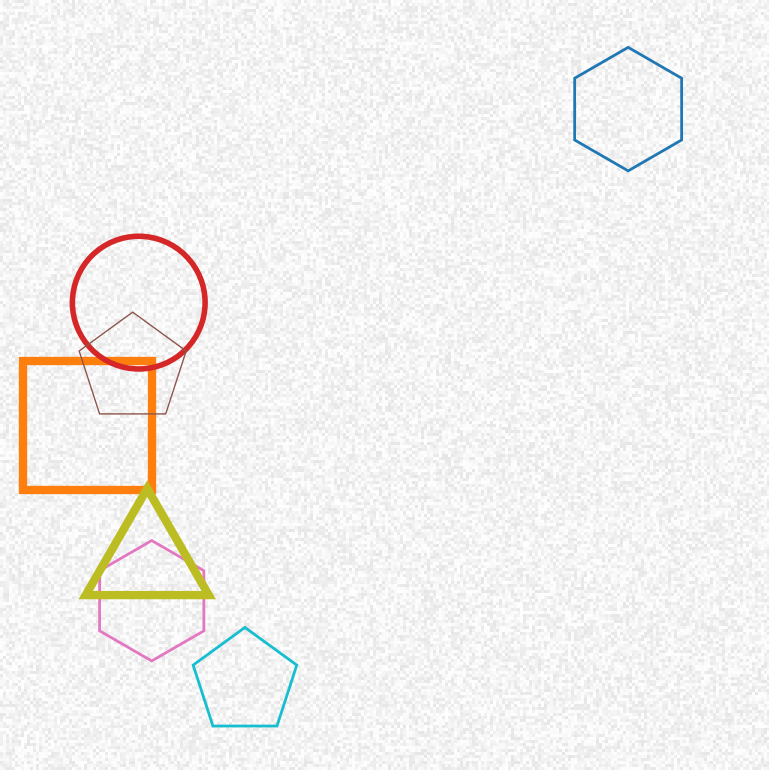[{"shape": "hexagon", "thickness": 1, "radius": 0.4, "center": [0.816, 0.858]}, {"shape": "square", "thickness": 3, "radius": 0.42, "center": [0.114, 0.448]}, {"shape": "circle", "thickness": 2, "radius": 0.43, "center": [0.18, 0.607]}, {"shape": "pentagon", "thickness": 0.5, "radius": 0.37, "center": [0.172, 0.522]}, {"shape": "hexagon", "thickness": 1, "radius": 0.39, "center": [0.197, 0.22]}, {"shape": "triangle", "thickness": 3, "radius": 0.46, "center": [0.191, 0.273]}, {"shape": "pentagon", "thickness": 1, "radius": 0.35, "center": [0.318, 0.114]}]